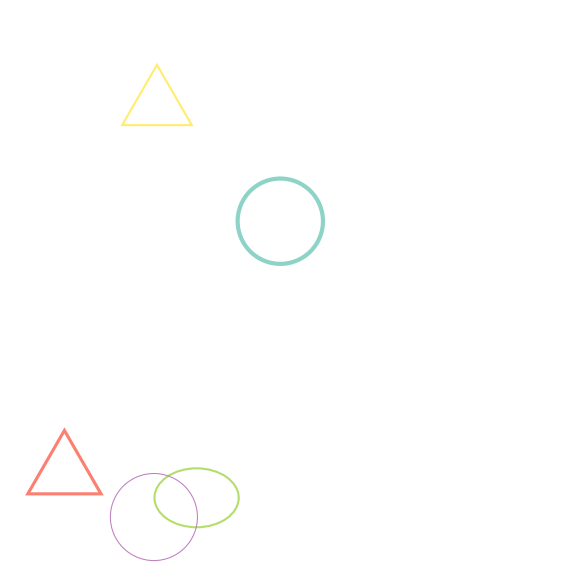[{"shape": "circle", "thickness": 2, "radius": 0.37, "center": [0.485, 0.616]}, {"shape": "triangle", "thickness": 1.5, "radius": 0.37, "center": [0.112, 0.181]}, {"shape": "oval", "thickness": 1, "radius": 0.36, "center": [0.34, 0.137]}, {"shape": "circle", "thickness": 0.5, "radius": 0.38, "center": [0.267, 0.104]}, {"shape": "triangle", "thickness": 1, "radius": 0.35, "center": [0.272, 0.817]}]